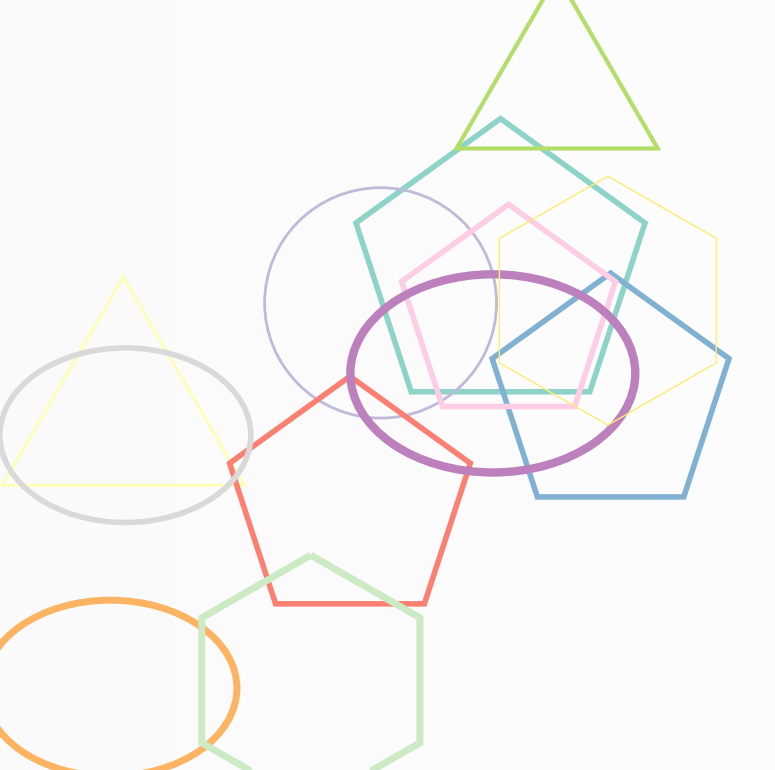[{"shape": "pentagon", "thickness": 2, "radius": 0.98, "center": [0.646, 0.65]}, {"shape": "triangle", "thickness": 1, "radius": 0.9, "center": [0.159, 0.46]}, {"shape": "circle", "thickness": 1, "radius": 0.75, "center": [0.491, 0.607]}, {"shape": "pentagon", "thickness": 2, "radius": 0.82, "center": [0.452, 0.348]}, {"shape": "pentagon", "thickness": 2, "radius": 0.8, "center": [0.788, 0.485]}, {"shape": "oval", "thickness": 2.5, "radius": 0.82, "center": [0.142, 0.106]}, {"shape": "triangle", "thickness": 1.5, "radius": 0.75, "center": [0.719, 0.882]}, {"shape": "pentagon", "thickness": 2, "radius": 0.73, "center": [0.656, 0.589]}, {"shape": "oval", "thickness": 2, "radius": 0.81, "center": [0.162, 0.435]}, {"shape": "oval", "thickness": 3, "radius": 0.92, "center": [0.636, 0.515]}, {"shape": "hexagon", "thickness": 2.5, "radius": 0.81, "center": [0.401, 0.116]}, {"shape": "hexagon", "thickness": 0.5, "radius": 0.81, "center": [0.784, 0.61]}]